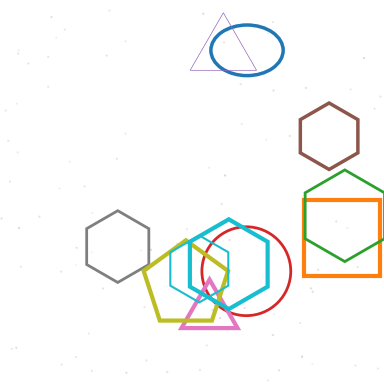[{"shape": "oval", "thickness": 2.5, "radius": 0.47, "center": [0.642, 0.869]}, {"shape": "square", "thickness": 3, "radius": 0.49, "center": [0.888, 0.382]}, {"shape": "hexagon", "thickness": 2, "radius": 0.6, "center": [0.896, 0.44]}, {"shape": "circle", "thickness": 2, "radius": 0.58, "center": [0.64, 0.296]}, {"shape": "triangle", "thickness": 0.5, "radius": 0.5, "center": [0.58, 0.867]}, {"shape": "hexagon", "thickness": 2.5, "radius": 0.43, "center": [0.855, 0.646]}, {"shape": "triangle", "thickness": 3, "radius": 0.42, "center": [0.544, 0.19]}, {"shape": "hexagon", "thickness": 2, "radius": 0.47, "center": [0.306, 0.36]}, {"shape": "pentagon", "thickness": 3, "radius": 0.58, "center": [0.483, 0.261]}, {"shape": "hexagon", "thickness": 1.5, "radius": 0.43, "center": [0.518, 0.301]}, {"shape": "hexagon", "thickness": 3, "radius": 0.58, "center": [0.594, 0.314]}]